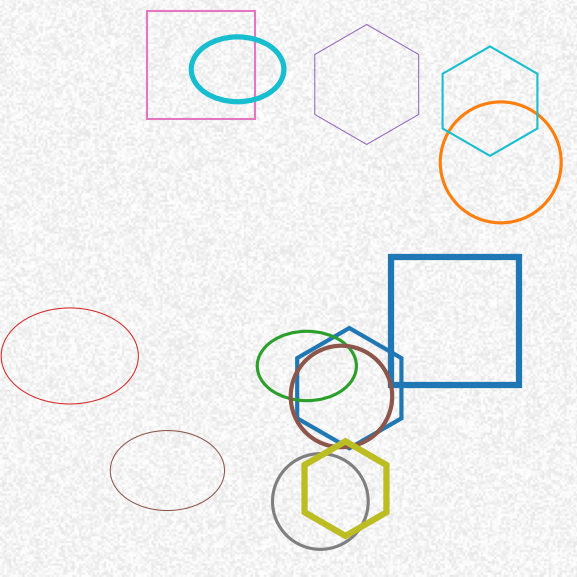[{"shape": "square", "thickness": 3, "radius": 0.55, "center": [0.788, 0.444]}, {"shape": "hexagon", "thickness": 2, "radius": 0.52, "center": [0.605, 0.327]}, {"shape": "circle", "thickness": 1.5, "radius": 0.52, "center": [0.867, 0.718]}, {"shape": "oval", "thickness": 1.5, "radius": 0.43, "center": [0.531, 0.365]}, {"shape": "oval", "thickness": 0.5, "radius": 0.59, "center": [0.121, 0.383]}, {"shape": "hexagon", "thickness": 0.5, "radius": 0.52, "center": [0.635, 0.853]}, {"shape": "circle", "thickness": 2, "radius": 0.44, "center": [0.591, 0.313]}, {"shape": "oval", "thickness": 0.5, "radius": 0.49, "center": [0.29, 0.184]}, {"shape": "square", "thickness": 1, "radius": 0.47, "center": [0.348, 0.887]}, {"shape": "circle", "thickness": 1.5, "radius": 0.41, "center": [0.555, 0.131]}, {"shape": "hexagon", "thickness": 3, "radius": 0.41, "center": [0.598, 0.153]}, {"shape": "hexagon", "thickness": 1, "radius": 0.47, "center": [0.848, 0.824]}, {"shape": "oval", "thickness": 2.5, "radius": 0.4, "center": [0.411, 0.879]}]